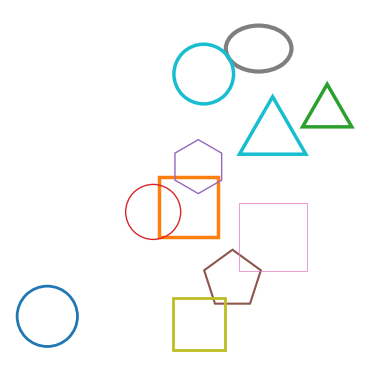[{"shape": "circle", "thickness": 2, "radius": 0.39, "center": [0.123, 0.178]}, {"shape": "square", "thickness": 2.5, "radius": 0.39, "center": [0.49, 0.462]}, {"shape": "triangle", "thickness": 2.5, "radius": 0.37, "center": [0.85, 0.707]}, {"shape": "circle", "thickness": 1, "radius": 0.36, "center": [0.398, 0.45]}, {"shape": "hexagon", "thickness": 1, "radius": 0.35, "center": [0.515, 0.567]}, {"shape": "pentagon", "thickness": 1.5, "radius": 0.39, "center": [0.604, 0.274]}, {"shape": "square", "thickness": 0.5, "radius": 0.44, "center": [0.709, 0.384]}, {"shape": "oval", "thickness": 3, "radius": 0.43, "center": [0.672, 0.874]}, {"shape": "square", "thickness": 2, "radius": 0.34, "center": [0.517, 0.158]}, {"shape": "circle", "thickness": 2.5, "radius": 0.39, "center": [0.529, 0.808]}, {"shape": "triangle", "thickness": 2.5, "radius": 0.5, "center": [0.708, 0.649]}]